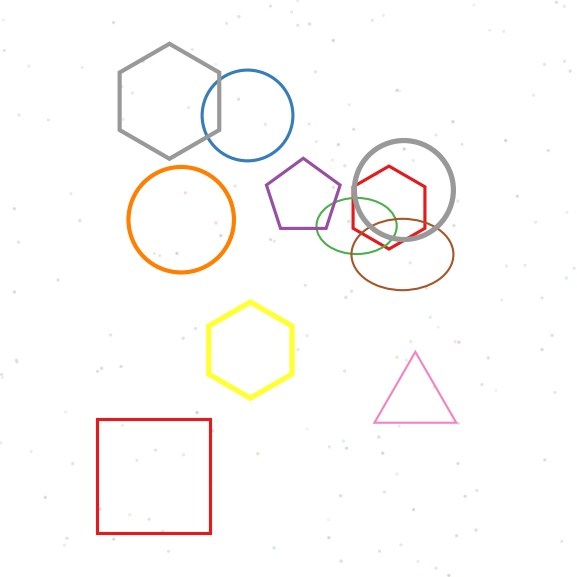[{"shape": "square", "thickness": 1.5, "radius": 0.49, "center": [0.265, 0.175]}, {"shape": "hexagon", "thickness": 1.5, "radius": 0.36, "center": [0.674, 0.64]}, {"shape": "circle", "thickness": 1.5, "radius": 0.39, "center": [0.429, 0.799]}, {"shape": "oval", "thickness": 1, "radius": 0.35, "center": [0.618, 0.608]}, {"shape": "pentagon", "thickness": 1.5, "radius": 0.34, "center": [0.525, 0.658]}, {"shape": "circle", "thickness": 2, "radius": 0.46, "center": [0.314, 0.619]}, {"shape": "hexagon", "thickness": 2.5, "radius": 0.42, "center": [0.434, 0.393]}, {"shape": "oval", "thickness": 1, "radius": 0.44, "center": [0.697, 0.558]}, {"shape": "triangle", "thickness": 1, "radius": 0.41, "center": [0.719, 0.308]}, {"shape": "circle", "thickness": 2.5, "radius": 0.43, "center": [0.699, 0.67]}, {"shape": "hexagon", "thickness": 2, "radius": 0.5, "center": [0.293, 0.824]}]